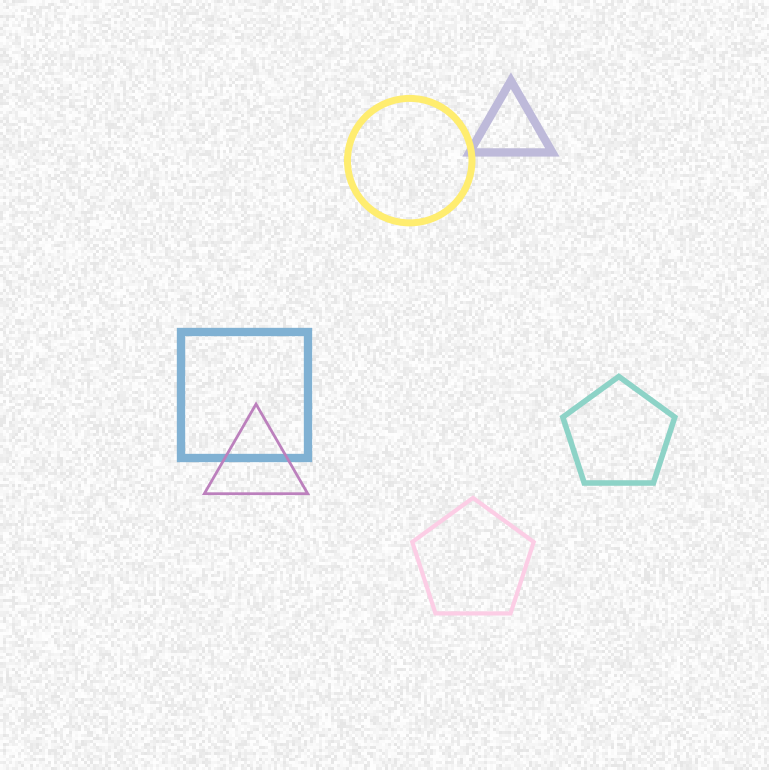[{"shape": "pentagon", "thickness": 2, "radius": 0.38, "center": [0.804, 0.435]}, {"shape": "triangle", "thickness": 3, "radius": 0.31, "center": [0.664, 0.833]}, {"shape": "square", "thickness": 3, "radius": 0.41, "center": [0.317, 0.487]}, {"shape": "pentagon", "thickness": 1.5, "radius": 0.41, "center": [0.614, 0.27]}, {"shape": "triangle", "thickness": 1, "radius": 0.39, "center": [0.332, 0.398]}, {"shape": "circle", "thickness": 2.5, "radius": 0.4, "center": [0.532, 0.791]}]